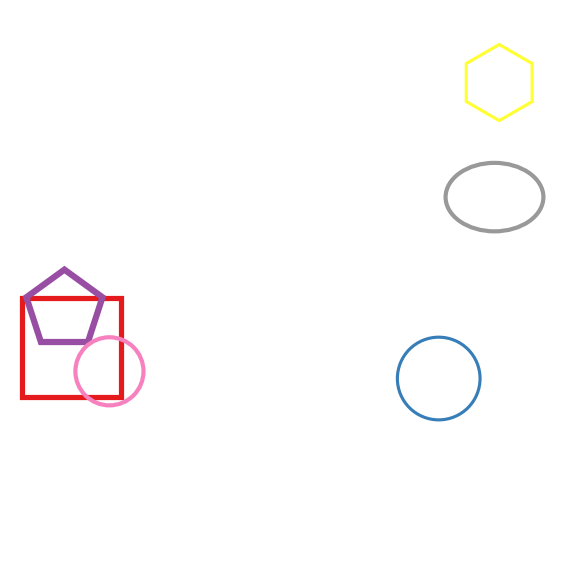[{"shape": "square", "thickness": 2.5, "radius": 0.43, "center": [0.124, 0.398]}, {"shape": "circle", "thickness": 1.5, "radius": 0.36, "center": [0.76, 0.344]}, {"shape": "pentagon", "thickness": 3, "radius": 0.35, "center": [0.112, 0.463]}, {"shape": "hexagon", "thickness": 1.5, "radius": 0.33, "center": [0.864, 0.856]}, {"shape": "circle", "thickness": 2, "radius": 0.29, "center": [0.19, 0.356]}, {"shape": "oval", "thickness": 2, "radius": 0.42, "center": [0.856, 0.658]}]